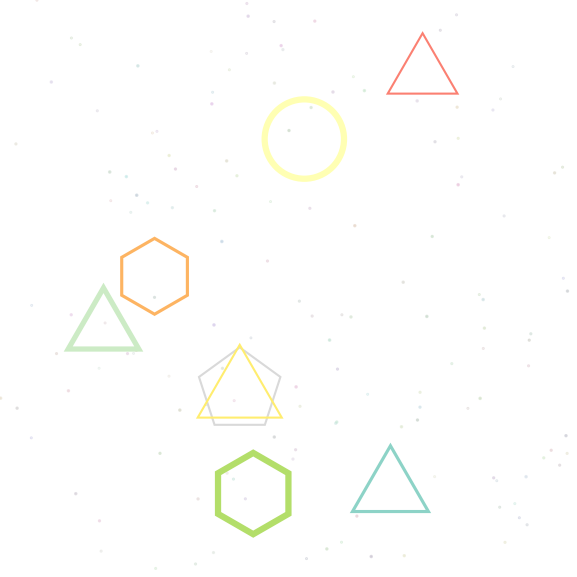[{"shape": "triangle", "thickness": 1.5, "radius": 0.38, "center": [0.676, 0.151]}, {"shape": "circle", "thickness": 3, "radius": 0.34, "center": [0.527, 0.758]}, {"shape": "triangle", "thickness": 1, "radius": 0.35, "center": [0.732, 0.872]}, {"shape": "hexagon", "thickness": 1.5, "radius": 0.33, "center": [0.268, 0.521]}, {"shape": "hexagon", "thickness": 3, "radius": 0.35, "center": [0.438, 0.145]}, {"shape": "pentagon", "thickness": 1, "radius": 0.37, "center": [0.415, 0.323]}, {"shape": "triangle", "thickness": 2.5, "radius": 0.35, "center": [0.179, 0.43]}, {"shape": "triangle", "thickness": 1, "radius": 0.42, "center": [0.415, 0.318]}]